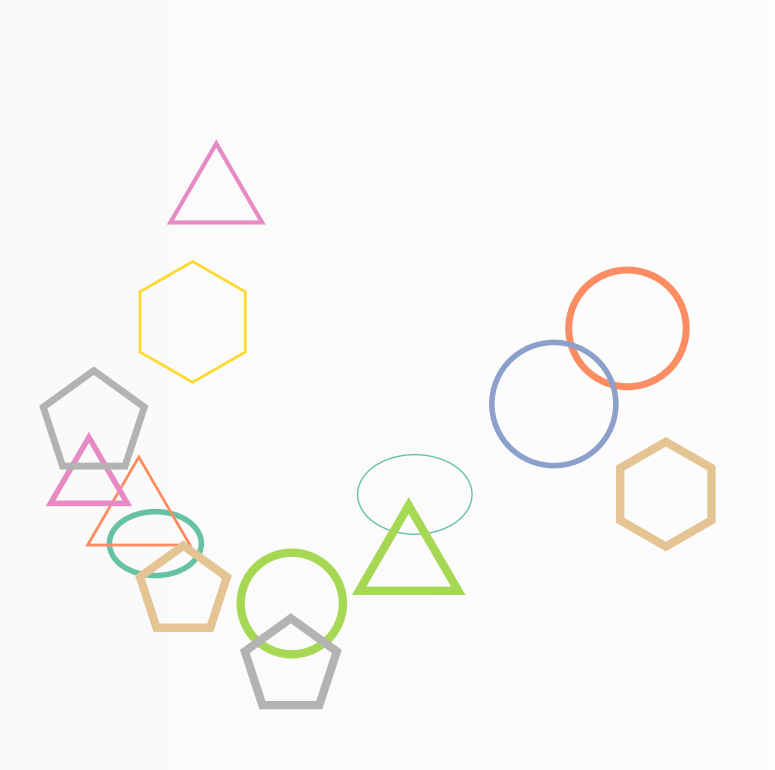[{"shape": "oval", "thickness": 0.5, "radius": 0.37, "center": [0.535, 0.358]}, {"shape": "oval", "thickness": 2, "radius": 0.3, "center": [0.2, 0.294]}, {"shape": "triangle", "thickness": 1, "radius": 0.38, "center": [0.179, 0.33]}, {"shape": "circle", "thickness": 2.5, "radius": 0.38, "center": [0.81, 0.574]}, {"shape": "circle", "thickness": 2, "radius": 0.4, "center": [0.715, 0.475]}, {"shape": "triangle", "thickness": 2, "radius": 0.29, "center": [0.115, 0.375]}, {"shape": "triangle", "thickness": 1.5, "radius": 0.34, "center": [0.279, 0.745]}, {"shape": "triangle", "thickness": 3, "radius": 0.37, "center": [0.527, 0.27]}, {"shape": "circle", "thickness": 3, "radius": 0.33, "center": [0.377, 0.216]}, {"shape": "hexagon", "thickness": 1, "radius": 0.39, "center": [0.249, 0.582]}, {"shape": "pentagon", "thickness": 3, "radius": 0.29, "center": [0.237, 0.232]}, {"shape": "hexagon", "thickness": 3, "radius": 0.34, "center": [0.859, 0.358]}, {"shape": "pentagon", "thickness": 2.5, "radius": 0.34, "center": [0.121, 0.45]}, {"shape": "pentagon", "thickness": 3, "radius": 0.31, "center": [0.375, 0.135]}]